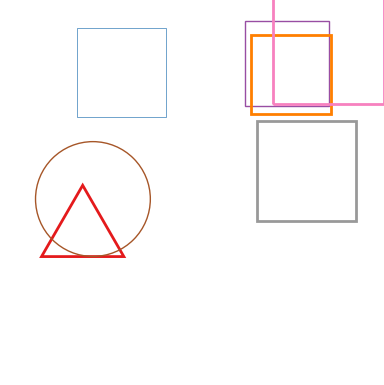[{"shape": "triangle", "thickness": 2, "radius": 0.62, "center": [0.215, 0.395]}, {"shape": "square", "thickness": 0.5, "radius": 0.58, "center": [0.315, 0.811]}, {"shape": "square", "thickness": 1, "radius": 0.55, "center": [0.746, 0.835]}, {"shape": "square", "thickness": 2, "radius": 0.51, "center": [0.756, 0.807]}, {"shape": "circle", "thickness": 1, "radius": 0.75, "center": [0.241, 0.483]}, {"shape": "square", "thickness": 2, "radius": 0.72, "center": [0.854, 0.874]}, {"shape": "square", "thickness": 2, "radius": 0.65, "center": [0.796, 0.556]}]